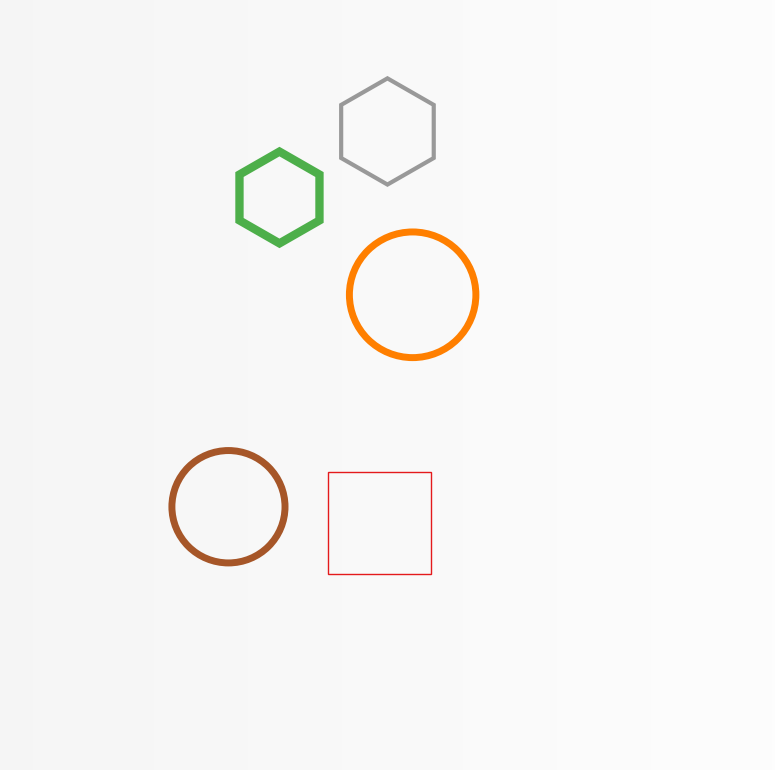[{"shape": "square", "thickness": 0.5, "radius": 0.33, "center": [0.49, 0.321]}, {"shape": "hexagon", "thickness": 3, "radius": 0.3, "center": [0.361, 0.744]}, {"shape": "circle", "thickness": 2.5, "radius": 0.41, "center": [0.532, 0.617]}, {"shape": "circle", "thickness": 2.5, "radius": 0.36, "center": [0.295, 0.342]}, {"shape": "hexagon", "thickness": 1.5, "radius": 0.34, "center": [0.5, 0.829]}]